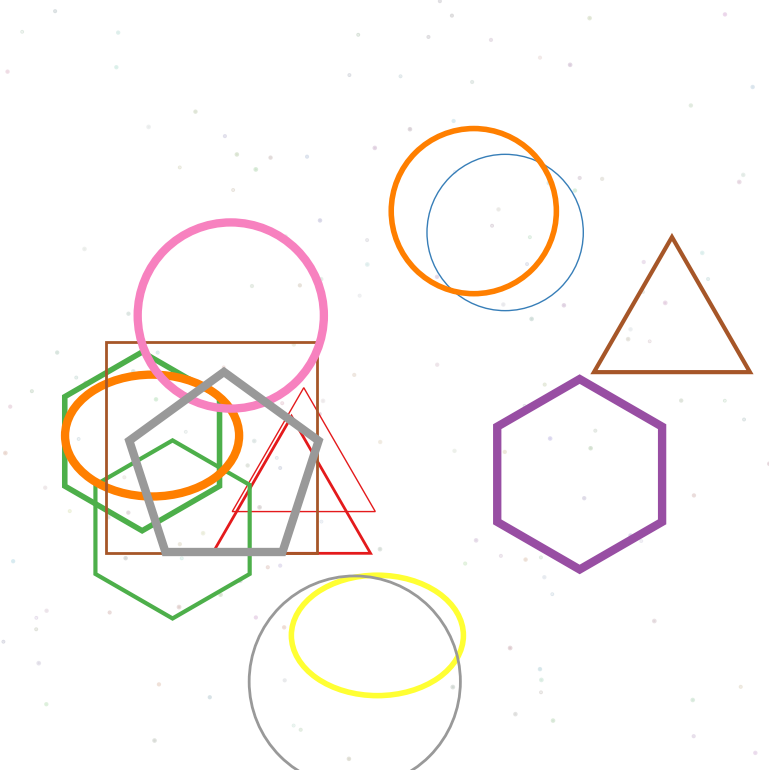[{"shape": "triangle", "thickness": 0.5, "radius": 0.54, "center": [0.395, 0.389]}, {"shape": "triangle", "thickness": 1, "radius": 0.59, "center": [0.379, 0.341]}, {"shape": "circle", "thickness": 0.5, "radius": 0.51, "center": [0.656, 0.698]}, {"shape": "hexagon", "thickness": 1.5, "radius": 0.58, "center": [0.224, 0.312]}, {"shape": "hexagon", "thickness": 2, "radius": 0.58, "center": [0.185, 0.427]}, {"shape": "hexagon", "thickness": 3, "radius": 0.62, "center": [0.753, 0.384]}, {"shape": "circle", "thickness": 2, "radius": 0.54, "center": [0.615, 0.726]}, {"shape": "oval", "thickness": 3, "radius": 0.57, "center": [0.198, 0.434]}, {"shape": "oval", "thickness": 2, "radius": 0.56, "center": [0.49, 0.175]}, {"shape": "square", "thickness": 1, "radius": 0.68, "center": [0.275, 0.418]}, {"shape": "triangle", "thickness": 1.5, "radius": 0.58, "center": [0.873, 0.575]}, {"shape": "circle", "thickness": 3, "radius": 0.6, "center": [0.3, 0.59]}, {"shape": "circle", "thickness": 1, "radius": 0.69, "center": [0.461, 0.115]}, {"shape": "pentagon", "thickness": 3, "radius": 0.65, "center": [0.291, 0.388]}]